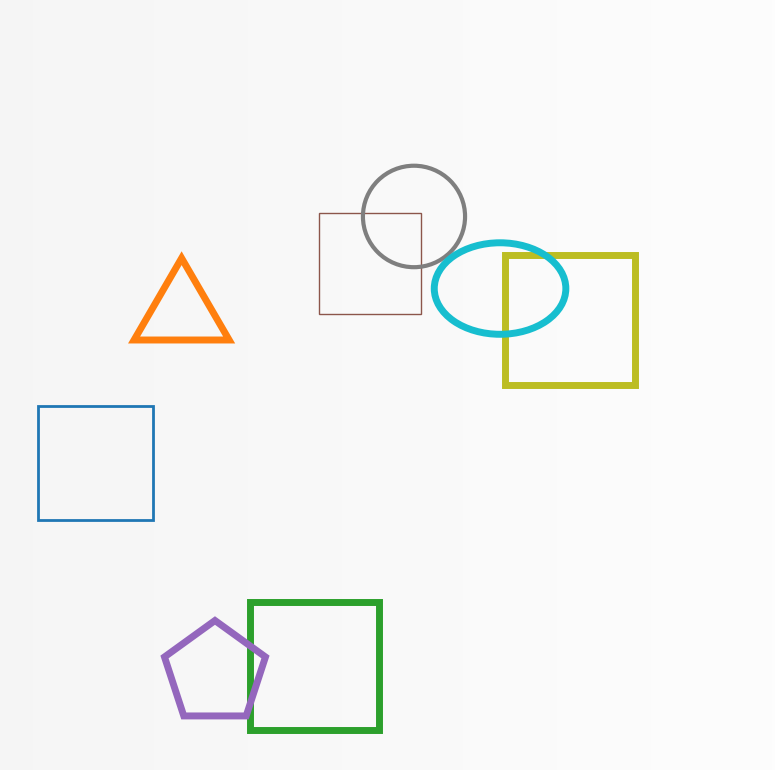[{"shape": "square", "thickness": 1, "radius": 0.37, "center": [0.123, 0.399]}, {"shape": "triangle", "thickness": 2.5, "radius": 0.35, "center": [0.234, 0.594]}, {"shape": "square", "thickness": 2.5, "radius": 0.42, "center": [0.406, 0.135]}, {"shape": "pentagon", "thickness": 2.5, "radius": 0.34, "center": [0.277, 0.126]}, {"shape": "square", "thickness": 0.5, "radius": 0.33, "center": [0.478, 0.658]}, {"shape": "circle", "thickness": 1.5, "radius": 0.33, "center": [0.534, 0.719]}, {"shape": "square", "thickness": 2.5, "radius": 0.42, "center": [0.735, 0.585]}, {"shape": "oval", "thickness": 2.5, "radius": 0.42, "center": [0.645, 0.625]}]